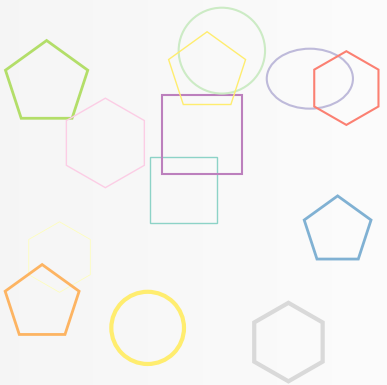[{"shape": "square", "thickness": 1, "radius": 0.43, "center": [0.474, 0.507]}, {"shape": "hexagon", "thickness": 0.5, "radius": 0.46, "center": [0.154, 0.332]}, {"shape": "oval", "thickness": 1.5, "radius": 0.56, "center": [0.8, 0.796]}, {"shape": "hexagon", "thickness": 1.5, "radius": 0.48, "center": [0.894, 0.771]}, {"shape": "pentagon", "thickness": 2, "radius": 0.45, "center": [0.871, 0.401]}, {"shape": "pentagon", "thickness": 2, "radius": 0.5, "center": [0.109, 0.212]}, {"shape": "pentagon", "thickness": 2, "radius": 0.56, "center": [0.12, 0.783]}, {"shape": "hexagon", "thickness": 1, "radius": 0.58, "center": [0.272, 0.629]}, {"shape": "hexagon", "thickness": 3, "radius": 0.51, "center": [0.744, 0.112]}, {"shape": "square", "thickness": 1.5, "radius": 0.52, "center": [0.52, 0.651]}, {"shape": "circle", "thickness": 1.5, "radius": 0.56, "center": [0.573, 0.869]}, {"shape": "circle", "thickness": 3, "radius": 0.47, "center": [0.381, 0.148]}, {"shape": "pentagon", "thickness": 1, "radius": 0.52, "center": [0.534, 0.813]}]